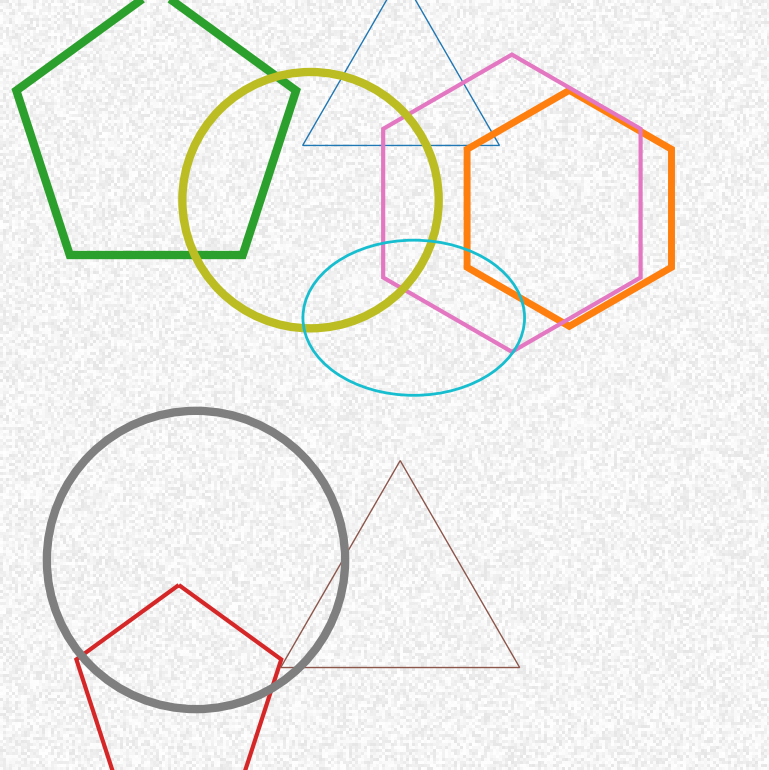[{"shape": "triangle", "thickness": 0.5, "radius": 0.74, "center": [0.521, 0.885]}, {"shape": "hexagon", "thickness": 2.5, "radius": 0.77, "center": [0.739, 0.729]}, {"shape": "pentagon", "thickness": 3, "radius": 0.96, "center": [0.203, 0.823]}, {"shape": "pentagon", "thickness": 1.5, "radius": 0.7, "center": [0.232, 0.1]}, {"shape": "triangle", "thickness": 0.5, "radius": 0.9, "center": [0.52, 0.223]}, {"shape": "hexagon", "thickness": 1.5, "radius": 0.97, "center": [0.665, 0.736]}, {"shape": "circle", "thickness": 3, "radius": 0.97, "center": [0.255, 0.273]}, {"shape": "circle", "thickness": 3, "radius": 0.83, "center": [0.403, 0.74]}, {"shape": "oval", "thickness": 1, "radius": 0.72, "center": [0.537, 0.587]}]